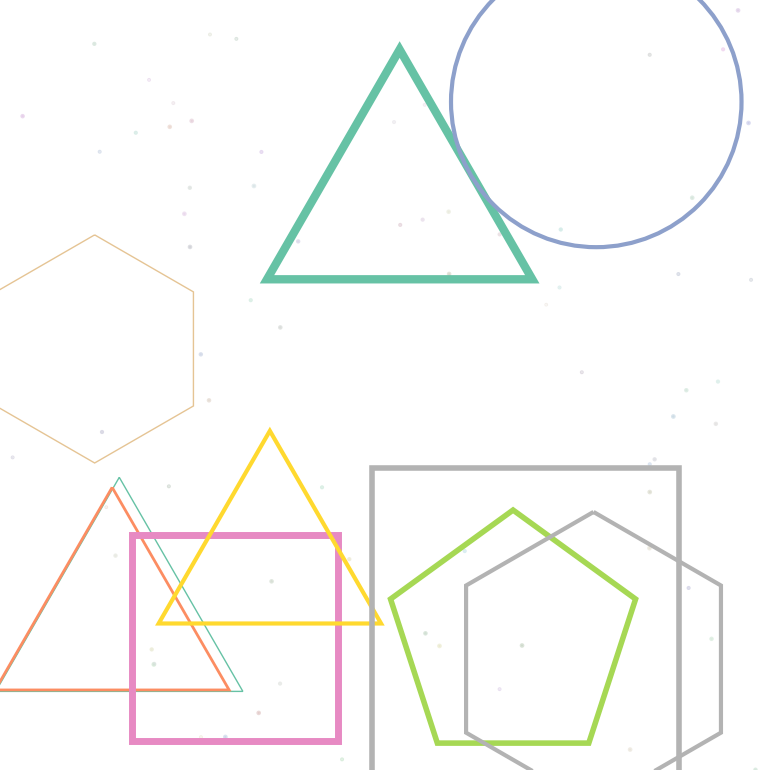[{"shape": "triangle", "thickness": 0.5, "radius": 0.93, "center": [0.155, 0.195]}, {"shape": "triangle", "thickness": 3, "radius": 0.99, "center": [0.519, 0.737]}, {"shape": "triangle", "thickness": 1, "radius": 0.88, "center": [0.146, 0.192]}, {"shape": "circle", "thickness": 1.5, "radius": 0.94, "center": [0.774, 0.868]}, {"shape": "square", "thickness": 2.5, "radius": 0.67, "center": [0.305, 0.172]}, {"shape": "pentagon", "thickness": 2, "radius": 0.84, "center": [0.666, 0.17]}, {"shape": "triangle", "thickness": 1.5, "radius": 0.83, "center": [0.35, 0.274]}, {"shape": "hexagon", "thickness": 0.5, "radius": 0.74, "center": [0.123, 0.547]}, {"shape": "square", "thickness": 2, "radius": 0.99, "center": [0.683, 0.193]}, {"shape": "hexagon", "thickness": 1.5, "radius": 0.96, "center": [0.771, 0.144]}]